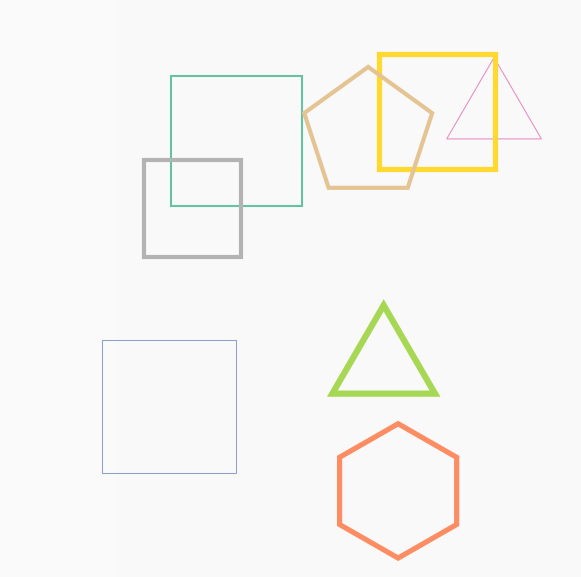[{"shape": "square", "thickness": 1, "radius": 0.56, "center": [0.406, 0.755]}, {"shape": "hexagon", "thickness": 2.5, "radius": 0.58, "center": [0.685, 0.149]}, {"shape": "square", "thickness": 0.5, "radius": 0.57, "center": [0.291, 0.295]}, {"shape": "triangle", "thickness": 0.5, "radius": 0.47, "center": [0.85, 0.806]}, {"shape": "triangle", "thickness": 3, "radius": 0.51, "center": [0.66, 0.368]}, {"shape": "square", "thickness": 2.5, "radius": 0.5, "center": [0.751, 0.806]}, {"shape": "pentagon", "thickness": 2, "radius": 0.58, "center": [0.633, 0.768]}, {"shape": "square", "thickness": 2, "radius": 0.42, "center": [0.332, 0.638]}]